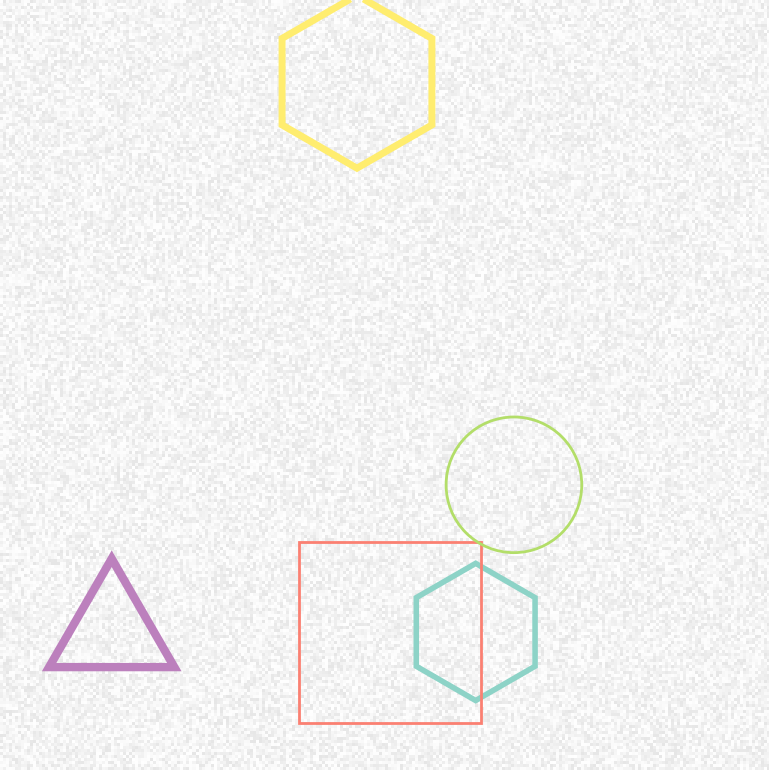[{"shape": "hexagon", "thickness": 2, "radius": 0.45, "center": [0.618, 0.179]}, {"shape": "square", "thickness": 1, "radius": 0.59, "center": [0.507, 0.179]}, {"shape": "circle", "thickness": 1, "radius": 0.44, "center": [0.667, 0.37]}, {"shape": "triangle", "thickness": 3, "radius": 0.47, "center": [0.145, 0.181]}, {"shape": "hexagon", "thickness": 2.5, "radius": 0.56, "center": [0.464, 0.894]}]